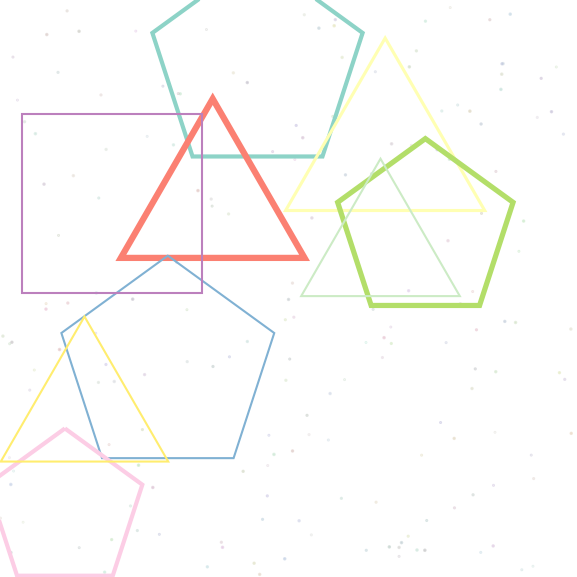[{"shape": "pentagon", "thickness": 2, "radius": 0.96, "center": [0.446, 0.883]}, {"shape": "triangle", "thickness": 1.5, "radius": 1.0, "center": [0.667, 0.734]}, {"shape": "triangle", "thickness": 3, "radius": 0.92, "center": [0.368, 0.644]}, {"shape": "pentagon", "thickness": 1, "radius": 0.97, "center": [0.291, 0.363]}, {"shape": "pentagon", "thickness": 2.5, "radius": 0.8, "center": [0.737, 0.599]}, {"shape": "pentagon", "thickness": 2, "radius": 0.7, "center": [0.112, 0.116]}, {"shape": "square", "thickness": 1, "radius": 0.78, "center": [0.195, 0.647]}, {"shape": "triangle", "thickness": 1, "radius": 0.79, "center": [0.659, 0.566]}, {"shape": "triangle", "thickness": 1, "radius": 0.84, "center": [0.146, 0.284]}]